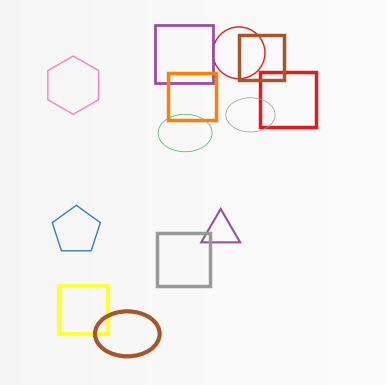[{"shape": "circle", "thickness": 1, "radius": 0.34, "center": [0.617, 0.863]}, {"shape": "square", "thickness": 2.5, "radius": 0.36, "center": [0.744, 0.741]}, {"shape": "pentagon", "thickness": 1, "radius": 0.33, "center": [0.197, 0.401]}, {"shape": "oval", "thickness": 0.5, "radius": 0.35, "center": [0.478, 0.654]}, {"shape": "triangle", "thickness": 1.5, "radius": 0.29, "center": [0.57, 0.399]}, {"shape": "square", "thickness": 2, "radius": 0.37, "center": [0.475, 0.86]}, {"shape": "square", "thickness": 2.5, "radius": 0.31, "center": [0.496, 0.749]}, {"shape": "square", "thickness": 3, "radius": 0.32, "center": [0.216, 0.195]}, {"shape": "square", "thickness": 2.5, "radius": 0.29, "center": [0.675, 0.851]}, {"shape": "oval", "thickness": 3, "radius": 0.42, "center": [0.329, 0.133]}, {"shape": "hexagon", "thickness": 1, "radius": 0.38, "center": [0.189, 0.779]}, {"shape": "square", "thickness": 2.5, "radius": 0.35, "center": [0.474, 0.326]}, {"shape": "oval", "thickness": 0.5, "radius": 0.32, "center": [0.646, 0.702]}]